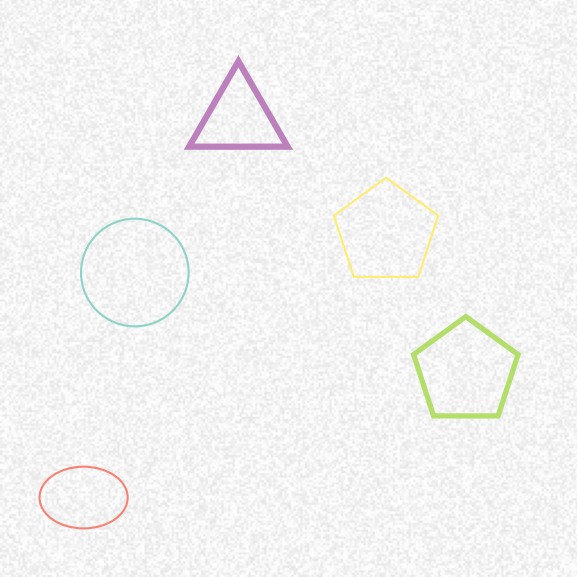[{"shape": "circle", "thickness": 1, "radius": 0.47, "center": [0.233, 0.527]}, {"shape": "oval", "thickness": 1, "radius": 0.38, "center": [0.145, 0.138]}, {"shape": "pentagon", "thickness": 2.5, "radius": 0.48, "center": [0.807, 0.356]}, {"shape": "triangle", "thickness": 3, "radius": 0.49, "center": [0.413, 0.794]}, {"shape": "pentagon", "thickness": 1, "radius": 0.47, "center": [0.668, 0.596]}]